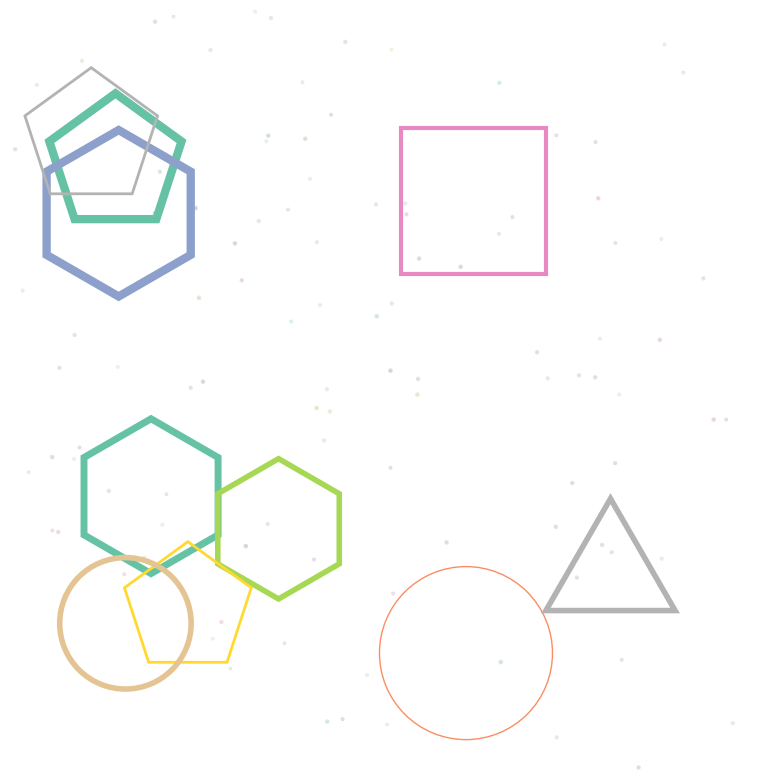[{"shape": "pentagon", "thickness": 3, "radius": 0.45, "center": [0.15, 0.788]}, {"shape": "hexagon", "thickness": 2.5, "radius": 0.5, "center": [0.196, 0.356]}, {"shape": "circle", "thickness": 0.5, "radius": 0.56, "center": [0.605, 0.152]}, {"shape": "hexagon", "thickness": 3, "radius": 0.54, "center": [0.154, 0.723]}, {"shape": "square", "thickness": 1.5, "radius": 0.47, "center": [0.615, 0.739]}, {"shape": "hexagon", "thickness": 2, "radius": 0.46, "center": [0.362, 0.313]}, {"shape": "pentagon", "thickness": 1, "radius": 0.43, "center": [0.244, 0.21]}, {"shape": "circle", "thickness": 2, "radius": 0.43, "center": [0.163, 0.191]}, {"shape": "triangle", "thickness": 2, "radius": 0.48, "center": [0.793, 0.256]}, {"shape": "pentagon", "thickness": 1, "radius": 0.45, "center": [0.118, 0.822]}]